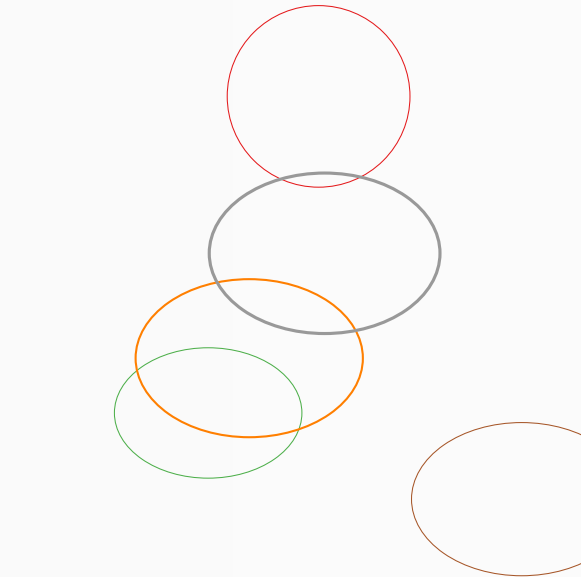[{"shape": "circle", "thickness": 0.5, "radius": 0.79, "center": [0.548, 0.832]}, {"shape": "oval", "thickness": 0.5, "radius": 0.81, "center": [0.358, 0.284]}, {"shape": "oval", "thickness": 1, "radius": 0.98, "center": [0.429, 0.379]}, {"shape": "oval", "thickness": 0.5, "radius": 0.95, "center": [0.897, 0.135]}, {"shape": "oval", "thickness": 1.5, "radius": 0.99, "center": [0.558, 0.561]}]